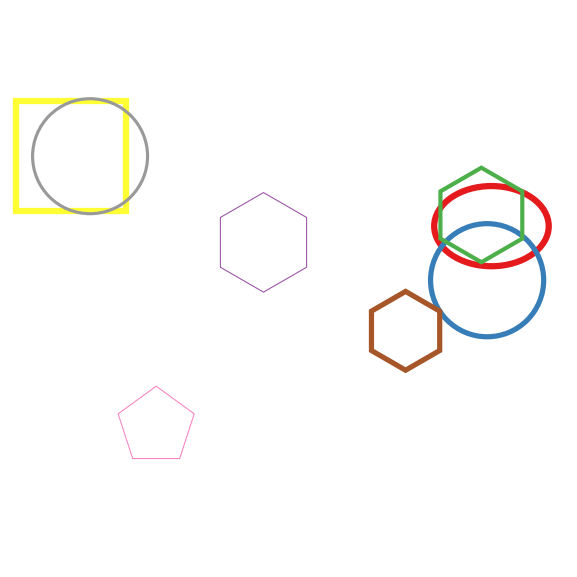[{"shape": "oval", "thickness": 3, "radius": 0.5, "center": [0.851, 0.608]}, {"shape": "circle", "thickness": 2.5, "radius": 0.49, "center": [0.843, 0.514]}, {"shape": "hexagon", "thickness": 2, "radius": 0.41, "center": [0.834, 0.627]}, {"shape": "hexagon", "thickness": 0.5, "radius": 0.43, "center": [0.456, 0.579]}, {"shape": "square", "thickness": 3, "radius": 0.48, "center": [0.123, 0.729]}, {"shape": "hexagon", "thickness": 2.5, "radius": 0.34, "center": [0.702, 0.426]}, {"shape": "pentagon", "thickness": 0.5, "radius": 0.35, "center": [0.27, 0.261]}, {"shape": "circle", "thickness": 1.5, "radius": 0.5, "center": [0.156, 0.729]}]